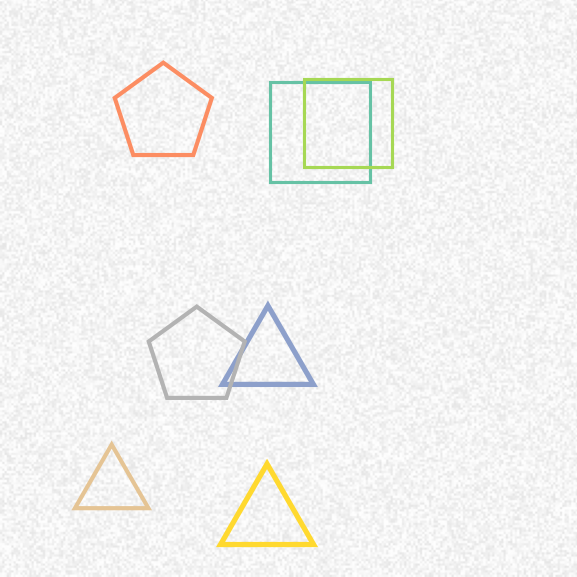[{"shape": "square", "thickness": 1.5, "radius": 0.43, "center": [0.554, 0.771]}, {"shape": "pentagon", "thickness": 2, "radius": 0.44, "center": [0.283, 0.802]}, {"shape": "triangle", "thickness": 2.5, "radius": 0.45, "center": [0.464, 0.379]}, {"shape": "square", "thickness": 1.5, "radius": 0.38, "center": [0.603, 0.786]}, {"shape": "triangle", "thickness": 2.5, "radius": 0.47, "center": [0.462, 0.103]}, {"shape": "triangle", "thickness": 2, "radius": 0.37, "center": [0.193, 0.156]}, {"shape": "pentagon", "thickness": 2, "radius": 0.44, "center": [0.341, 0.381]}]